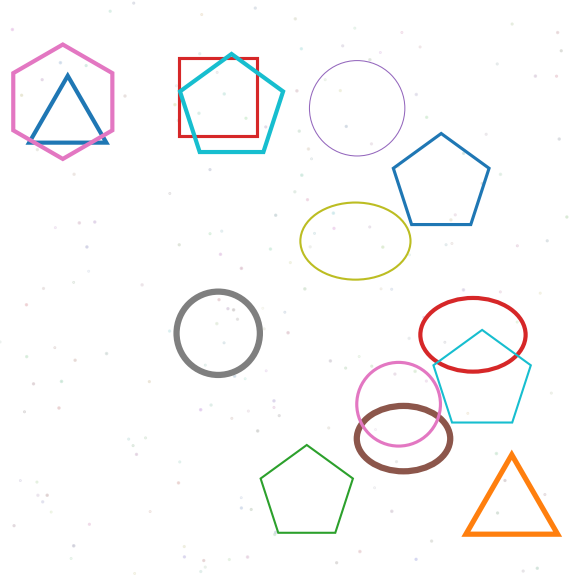[{"shape": "pentagon", "thickness": 1.5, "radius": 0.44, "center": [0.764, 0.681]}, {"shape": "triangle", "thickness": 2, "radius": 0.39, "center": [0.117, 0.791]}, {"shape": "triangle", "thickness": 2.5, "radius": 0.46, "center": [0.886, 0.12]}, {"shape": "pentagon", "thickness": 1, "radius": 0.42, "center": [0.531, 0.145]}, {"shape": "square", "thickness": 1.5, "radius": 0.34, "center": [0.377, 0.831]}, {"shape": "oval", "thickness": 2, "radius": 0.46, "center": [0.819, 0.419]}, {"shape": "circle", "thickness": 0.5, "radius": 0.41, "center": [0.618, 0.812]}, {"shape": "oval", "thickness": 3, "radius": 0.4, "center": [0.699, 0.24]}, {"shape": "hexagon", "thickness": 2, "radius": 0.5, "center": [0.109, 0.823]}, {"shape": "circle", "thickness": 1.5, "radius": 0.36, "center": [0.69, 0.299]}, {"shape": "circle", "thickness": 3, "radius": 0.36, "center": [0.378, 0.422]}, {"shape": "oval", "thickness": 1, "radius": 0.48, "center": [0.615, 0.582]}, {"shape": "pentagon", "thickness": 2, "radius": 0.47, "center": [0.401, 0.812]}, {"shape": "pentagon", "thickness": 1, "radius": 0.44, "center": [0.835, 0.339]}]